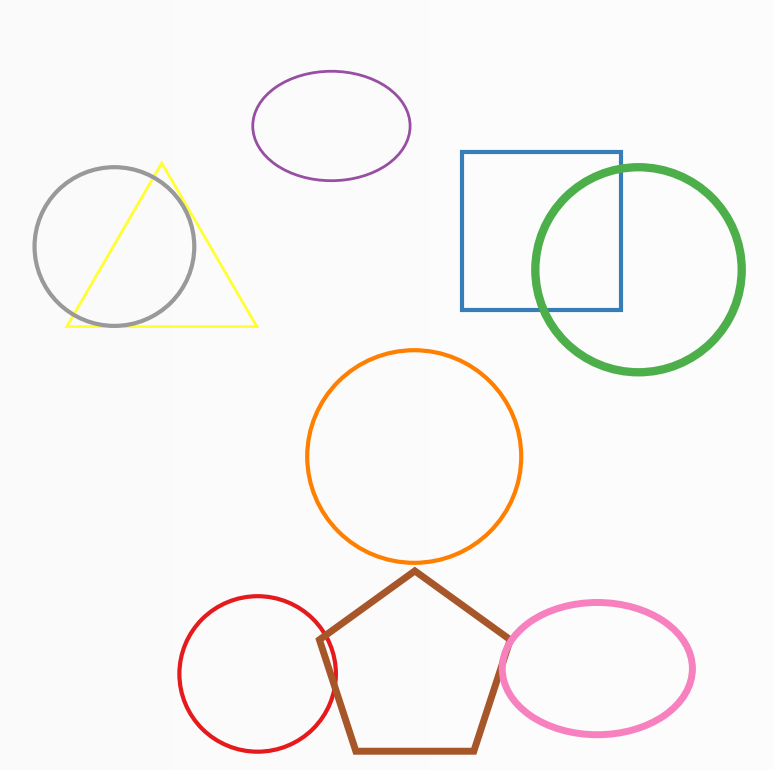[{"shape": "circle", "thickness": 1.5, "radius": 0.5, "center": [0.332, 0.125]}, {"shape": "square", "thickness": 1.5, "radius": 0.51, "center": [0.699, 0.7]}, {"shape": "circle", "thickness": 3, "radius": 0.67, "center": [0.824, 0.65]}, {"shape": "oval", "thickness": 1, "radius": 0.51, "center": [0.428, 0.836]}, {"shape": "circle", "thickness": 1.5, "radius": 0.69, "center": [0.534, 0.407]}, {"shape": "triangle", "thickness": 1, "radius": 0.71, "center": [0.209, 0.647]}, {"shape": "pentagon", "thickness": 2.5, "radius": 0.65, "center": [0.535, 0.129]}, {"shape": "oval", "thickness": 2.5, "radius": 0.61, "center": [0.771, 0.132]}, {"shape": "circle", "thickness": 1.5, "radius": 0.52, "center": [0.148, 0.68]}]